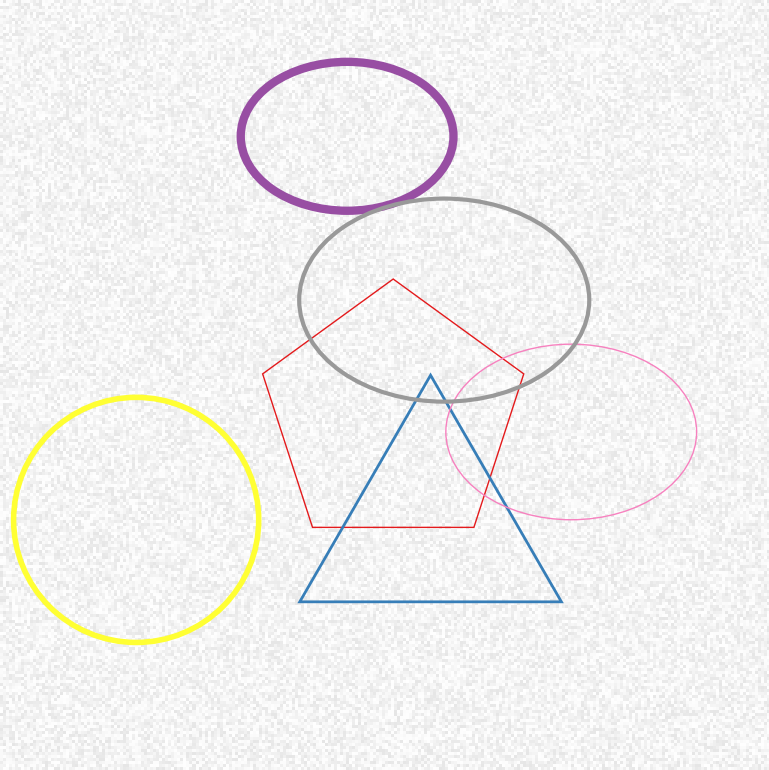[{"shape": "pentagon", "thickness": 0.5, "radius": 0.89, "center": [0.511, 0.459]}, {"shape": "triangle", "thickness": 1, "radius": 0.98, "center": [0.559, 0.317]}, {"shape": "oval", "thickness": 3, "radius": 0.69, "center": [0.451, 0.823]}, {"shape": "circle", "thickness": 2, "radius": 0.8, "center": [0.177, 0.325]}, {"shape": "oval", "thickness": 0.5, "radius": 0.81, "center": [0.742, 0.439]}, {"shape": "oval", "thickness": 1.5, "radius": 0.94, "center": [0.577, 0.61]}]